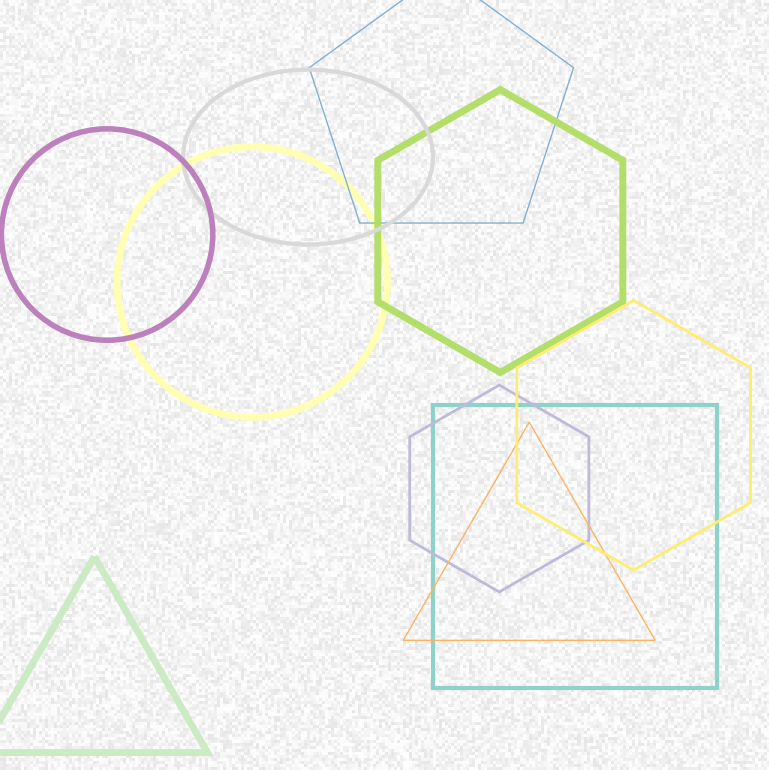[{"shape": "square", "thickness": 1.5, "radius": 0.92, "center": [0.747, 0.29]}, {"shape": "circle", "thickness": 2.5, "radius": 0.88, "center": [0.328, 0.634]}, {"shape": "hexagon", "thickness": 1, "radius": 0.67, "center": [0.648, 0.366]}, {"shape": "pentagon", "thickness": 0.5, "radius": 0.9, "center": [0.573, 0.856]}, {"shape": "triangle", "thickness": 0.5, "radius": 0.94, "center": [0.687, 0.263]}, {"shape": "hexagon", "thickness": 2.5, "radius": 0.92, "center": [0.65, 0.7]}, {"shape": "oval", "thickness": 1.5, "radius": 0.81, "center": [0.4, 0.796]}, {"shape": "circle", "thickness": 2, "radius": 0.69, "center": [0.139, 0.695]}, {"shape": "triangle", "thickness": 2.5, "radius": 0.85, "center": [0.123, 0.107]}, {"shape": "hexagon", "thickness": 1, "radius": 0.88, "center": [0.823, 0.435]}]